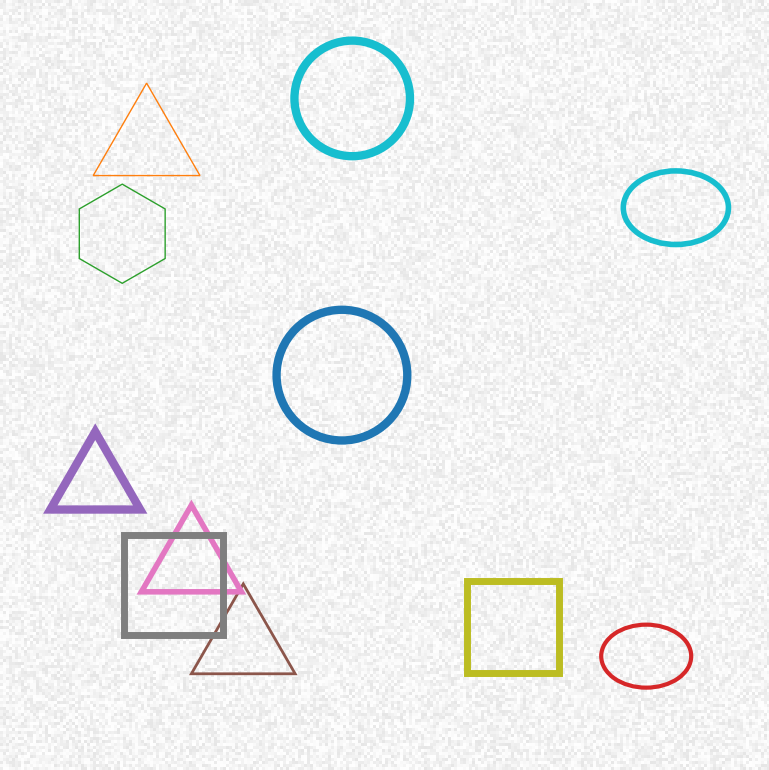[{"shape": "circle", "thickness": 3, "radius": 0.42, "center": [0.444, 0.513]}, {"shape": "triangle", "thickness": 0.5, "radius": 0.4, "center": [0.19, 0.812]}, {"shape": "hexagon", "thickness": 0.5, "radius": 0.32, "center": [0.159, 0.696]}, {"shape": "oval", "thickness": 1.5, "radius": 0.29, "center": [0.839, 0.148]}, {"shape": "triangle", "thickness": 3, "radius": 0.34, "center": [0.124, 0.372]}, {"shape": "triangle", "thickness": 1, "radius": 0.39, "center": [0.316, 0.164]}, {"shape": "triangle", "thickness": 2, "radius": 0.38, "center": [0.249, 0.269]}, {"shape": "square", "thickness": 2.5, "radius": 0.32, "center": [0.225, 0.241]}, {"shape": "square", "thickness": 2.5, "radius": 0.3, "center": [0.667, 0.185]}, {"shape": "circle", "thickness": 3, "radius": 0.38, "center": [0.457, 0.872]}, {"shape": "oval", "thickness": 2, "radius": 0.34, "center": [0.878, 0.73]}]